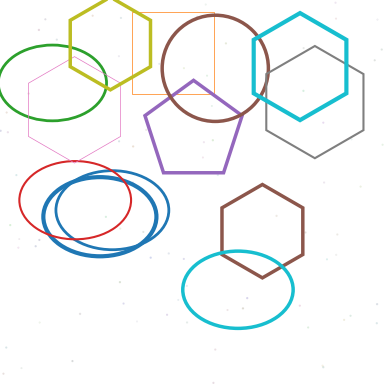[{"shape": "oval", "thickness": 3, "radius": 0.73, "center": [0.259, 0.437]}, {"shape": "oval", "thickness": 2, "radius": 0.73, "center": [0.292, 0.454]}, {"shape": "square", "thickness": 0.5, "radius": 0.54, "center": [0.449, 0.863]}, {"shape": "oval", "thickness": 2, "radius": 0.7, "center": [0.136, 0.785]}, {"shape": "oval", "thickness": 1.5, "radius": 0.73, "center": [0.195, 0.48]}, {"shape": "pentagon", "thickness": 2.5, "radius": 0.66, "center": [0.503, 0.659]}, {"shape": "hexagon", "thickness": 2.5, "radius": 0.61, "center": [0.682, 0.399]}, {"shape": "circle", "thickness": 2.5, "radius": 0.69, "center": [0.559, 0.823]}, {"shape": "hexagon", "thickness": 0.5, "radius": 0.69, "center": [0.194, 0.715]}, {"shape": "hexagon", "thickness": 1.5, "radius": 0.73, "center": [0.818, 0.735]}, {"shape": "hexagon", "thickness": 2.5, "radius": 0.6, "center": [0.287, 0.887]}, {"shape": "oval", "thickness": 2.5, "radius": 0.72, "center": [0.618, 0.247]}, {"shape": "hexagon", "thickness": 3, "radius": 0.7, "center": [0.779, 0.827]}]